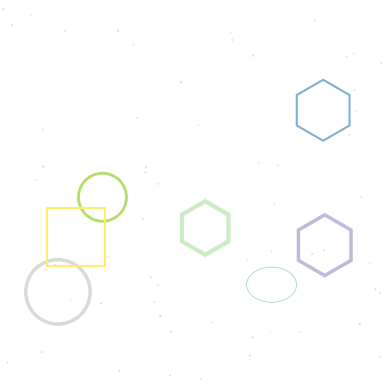[{"shape": "oval", "thickness": 0.5, "radius": 0.33, "center": [0.705, 0.261]}, {"shape": "hexagon", "thickness": 2.5, "radius": 0.39, "center": [0.843, 0.363]}, {"shape": "hexagon", "thickness": 1.5, "radius": 0.4, "center": [0.839, 0.714]}, {"shape": "circle", "thickness": 2, "radius": 0.31, "center": [0.266, 0.488]}, {"shape": "circle", "thickness": 2.5, "radius": 0.42, "center": [0.151, 0.242]}, {"shape": "hexagon", "thickness": 3, "radius": 0.35, "center": [0.533, 0.408]}, {"shape": "square", "thickness": 1.5, "radius": 0.38, "center": [0.197, 0.385]}]